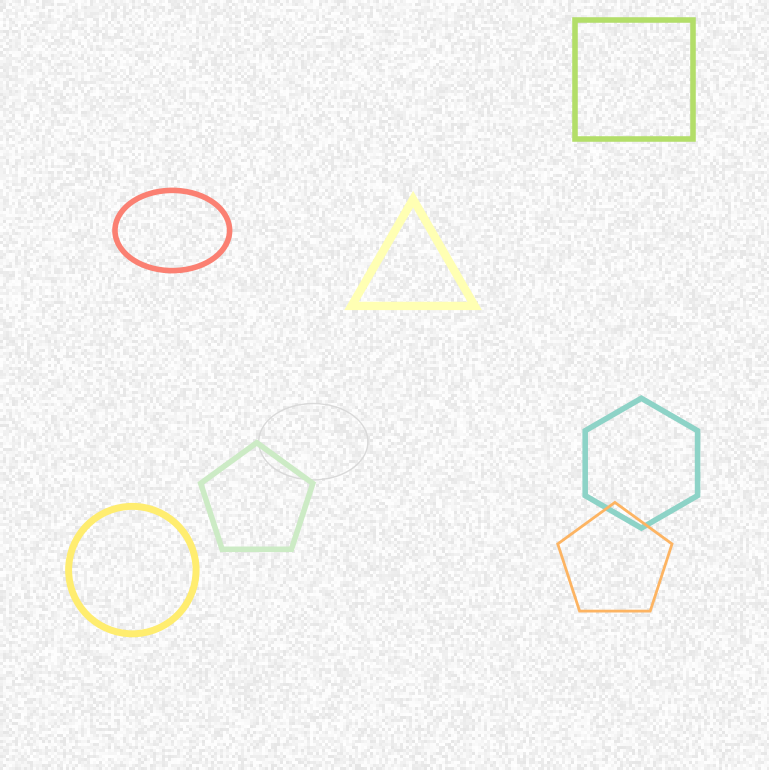[{"shape": "hexagon", "thickness": 2, "radius": 0.42, "center": [0.833, 0.398]}, {"shape": "triangle", "thickness": 3, "radius": 0.46, "center": [0.536, 0.649]}, {"shape": "oval", "thickness": 2, "radius": 0.37, "center": [0.224, 0.701]}, {"shape": "pentagon", "thickness": 1, "radius": 0.39, "center": [0.799, 0.269]}, {"shape": "square", "thickness": 2, "radius": 0.38, "center": [0.824, 0.897]}, {"shape": "oval", "thickness": 0.5, "radius": 0.35, "center": [0.407, 0.426]}, {"shape": "pentagon", "thickness": 2, "radius": 0.38, "center": [0.333, 0.349]}, {"shape": "circle", "thickness": 2.5, "radius": 0.41, "center": [0.172, 0.26]}]